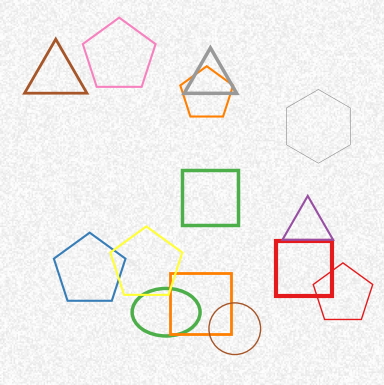[{"shape": "pentagon", "thickness": 1, "radius": 0.41, "center": [0.891, 0.236]}, {"shape": "square", "thickness": 3, "radius": 0.36, "center": [0.79, 0.302]}, {"shape": "pentagon", "thickness": 1.5, "radius": 0.49, "center": [0.233, 0.298]}, {"shape": "square", "thickness": 2.5, "radius": 0.36, "center": [0.546, 0.488]}, {"shape": "oval", "thickness": 2.5, "radius": 0.44, "center": [0.431, 0.189]}, {"shape": "triangle", "thickness": 1.5, "radius": 0.38, "center": [0.799, 0.415]}, {"shape": "pentagon", "thickness": 1.5, "radius": 0.36, "center": [0.537, 0.756]}, {"shape": "square", "thickness": 2, "radius": 0.4, "center": [0.52, 0.212]}, {"shape": "pentagon", "thickness": 1.5, "radius": 0.49, "center": [0.38, 0.314]}, {"shape": "triangle", "thickness": 2, "radius": 0.47, "center": [0.145, 0.805]}, {"shape": "circle", "thickness": 1, "radius": 0.34, "center": [0.61, 0.146]}, {"shape": "pentagon", "thickness": 1.5, "radius": 0.5, "center": [0.31, 0.855]}, {"shape": "triangle", "thickness": 2.5, "radius": 0.39, "center": [0.547, 0.797]}, {"shape": "hexagon", "thickness": 0.5, "radius": 0.48, "center": [0.827, 0.672]}]